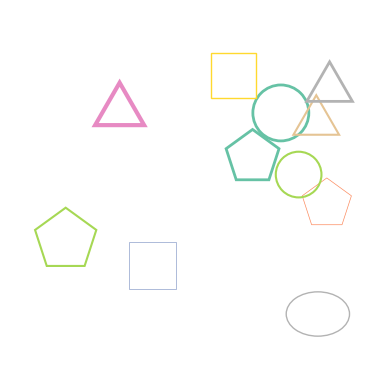[{"shape": "circle", "thickness": 2, "radius": 0.36, "center": [0.729, 0.707]}, {"shape": "pentagon", "thickness": 2, "radius": 0.36, "center": [0.656, 0.591]}, {"shape": "pentagon", "thickness": 0.5, "radius": 0.34, "center": [0.849, 0.471]}, {"shape": "square", "thickness": 0.5, "radius": 0.31, "center": [0.396, 0.311]}, {"shape": "triangle", "thickness": 3, "radius": 0.37, "center": [0.311, 0.712]}, {"shape": "pentagon", "thickness": 1.5, "radius": 0.42, "center": [0.171, 0.377]}, {"shape": "circle", "thickness": 1.5, "radius": 0.3, "center": [0.776, 0.547]}, {"shape": "square", "thickness": 1, "radius": 0.29, "center": [0.606, 0.805]}, {"shape": "triangle", "thickness": 1.5, "radius": 0.34, "center": [0.821, 0.684]}, {"shape": "triangle", "thickness": 2, "radius": 0.34, "center": [0.856, 0.771]}, {"shape": "oval", "thickness": 1, "radius": 0.41, "center": [0.826, 0.184]}]